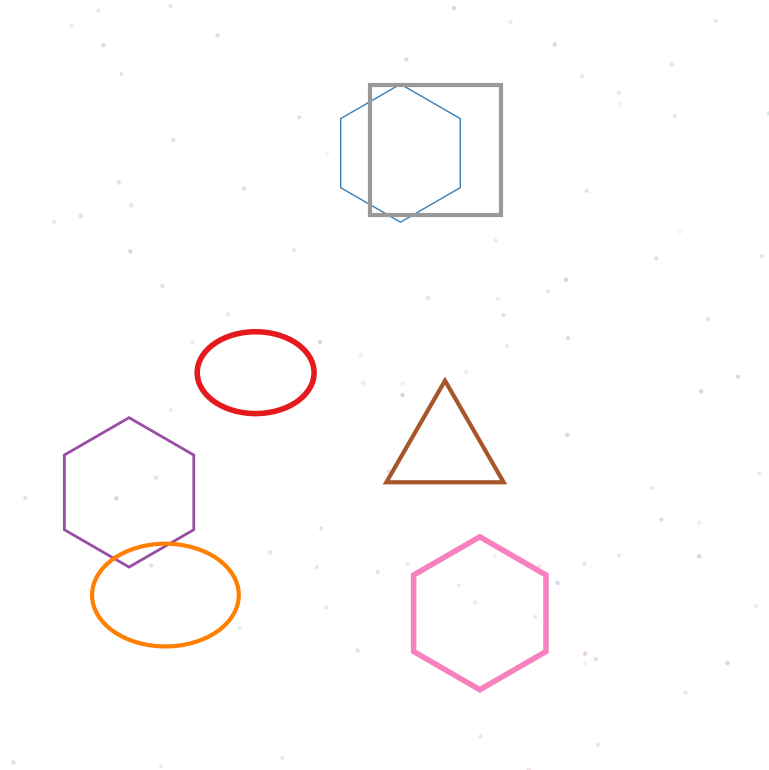[{"shape": "oval", "thickness": 2, "radius": 0.38, "center": [0.332, 0.516]}, {"shape": "hexagon", "thickness": 0.5, "radius": 0.45, "center": [0.52, 0.801]}, {"shape": "hexagon", "thickness": 1, "radius": 0.49, "center": [0.168, 0.361]}, {"shape": "oval", "thickness": 1.5, "radius": 0.48, "center": [0.215, 0.227]}, {"shape": "triangle", "thickness": 1.5, "radius": 0.44, "center": [0.578, 0.418]}, {"shape": "hexagon", "thickness": 2, "radius": 0.5, "center": [0.623, 0.204]}, {"shape": "square", "thickness": 1.5, "radius": 0.42, "center": [0.566, 0.806]}]